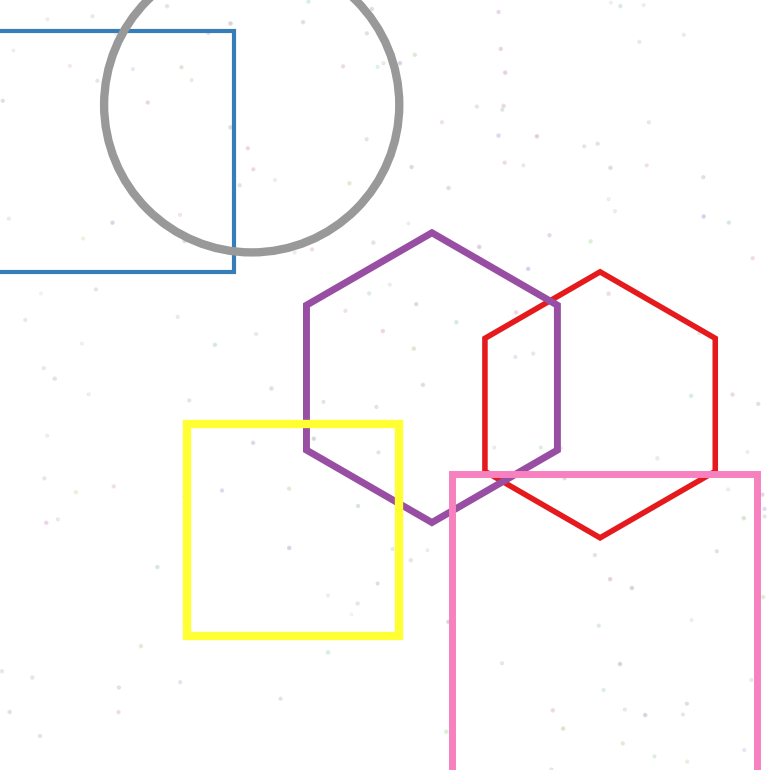[{"shape": "hexagon", "thickness": 2, "radius": 0.86, "center": [0.779, 0.474]}, {"shape": "square", "thickness": 1.5, "radius": 0.78, "center": [0.147, 0.803]}, {"shape": "hexagon", "thickness": 2.5, "radius": 0.94, "center": [0.561, 0.51]}, {"shape": "square", "thickness": 3, "radius": 0.69, "center": [0.38, 0.312]}, {"shape": "square", "thickness": 2.5, "radius": 0.99, "center": [0.785, 0.186]}, {"shape": "circle", "thickness": 3, "radius": 0.96, "center": [0.327, 0.864]}]